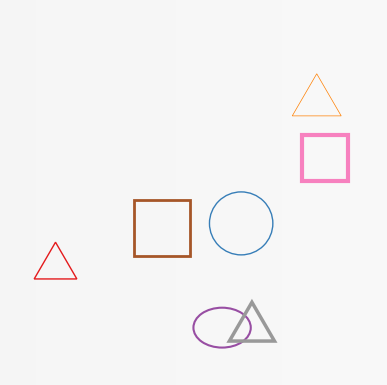[{"shape": "triangle", "thickness": 1, "radius": 0.32, "center": [0.143, 0.307]}, {"shape": "circle", "thickness": 1, "radius": 0.41, "center": [0.622, 0.42]}, {"shape": "oval", "thickness": 1.5, "radius": 0.37, "center": [0.573, 0.149]}, {"shape": "triangle", "thickness": 0.5, "radius": 0.36, "center": [0.817, 0.735]}, {"shape": "square", "thickness": 2, "radius": 0.36, "center": [0.418, 0.408]}, {"shape": "square", "thickness": 3, "radius": 0.3, "center": [0.838, 0.59]}, {"shape": "triangle", "thickness": 2.5, "radius": 0.34, "center": [0.65, 0.148]}]